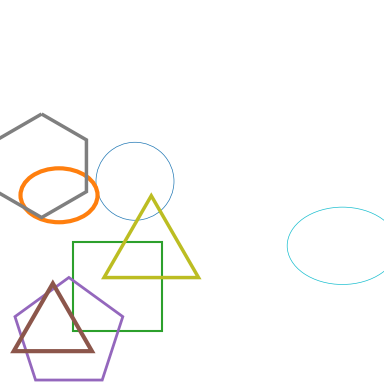[{"shape": "circle", "thickness": 0.5, "radius": 0.51, "center": [0.351, 0.529]}, {"shape": "oval", "thickness": 3, "radius": 0.5, "center": [0.153, 0.493]}, {"shape": "square", "thickness": 1.5, "radius": 0.58, "center": [0.306, 0.255]}, {"shape": "pentagon", "thickness": 2, "radius": 0.74, "center": [0.179, 0.132]}, {"shape": "triangle", "thickness": 3, "radius": 0.59, "center": [0.137, 0.147]}, {"shape": "hexagon", "thickness": 2.5, "radius": 0.67, "center": [0.108, 0.569]}, {"shape": "triangle", "thickness": 2.5, "radius": 0.71, "center": [0.393, 0.35]}, {"shape": "oval", "thickness": 0.5, "radius": 0.72, "center": [0.889, 0.362]}]